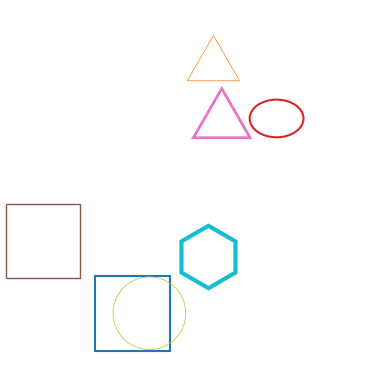[{"shape": "square", "thickness": 1.5, "radius": 0.49, "center": [0.345, 0.185]}, {"shape": "triangle", "thickness": 0.5, "radius": 0.39, "center": [0.554, 0.829]}, {"shape": "oval", "thickness": 1.5, "radius": 0.35, "center": [0.718, 0.692]}, {"shape": "square", "thickness": 1, "radius": 0.48, "center": [0.111, 0.375]}, {"shape": "triangle", "thickness": 2, "radius": 0.43, "center": [0.576, 0.685]}, {"shape": "circle", "thickness": 0.5, "radius": 0.47, "center": [0.388, 0.187]}, {"shape": "hexagon", "thickness": 3, "radius": 0.4, "center": [0.541, 0.332]}]